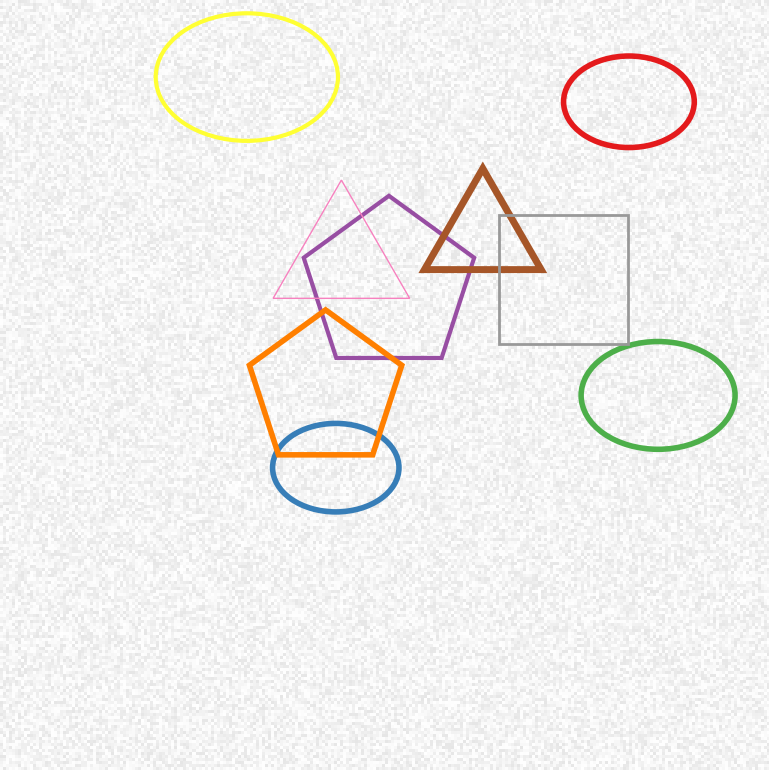[{"shape": "oval", "thickness": 2, "radius": 0.42, "center": [0.817, 0.868]}, {"shape": "oval", "thickness": 2, "radius": 0.41, "center": [0.436, 0.393]}, {"shape": "oval", "thickness": 2, "radius": 0.5, "center": [0.855, 0.486]}, {"shape": "pentagon", "thickness": 1.5, "radius": 0.58, "center": [0.505, 0.629]}, {"shape": "pentagon", "thickness": 2, "radius": 0.52, "center": [0.423, 0.493]}, {"shape": "oval", "thickness": 1.5, "radius": 0.59, "center": [0.321, 0.9]}, {"shape": "triangle", "thickness": 2.5, "radius": 0.44, "center": [0.627, 0.694]}, {"shape": "triangle", "thickness": 0.5, "radius": 0.51, "center": [0.443, 0.664]}, {"shape": "square", "thickness": 1, "radius": 0.42, "center": [0.731, 0.637]}]